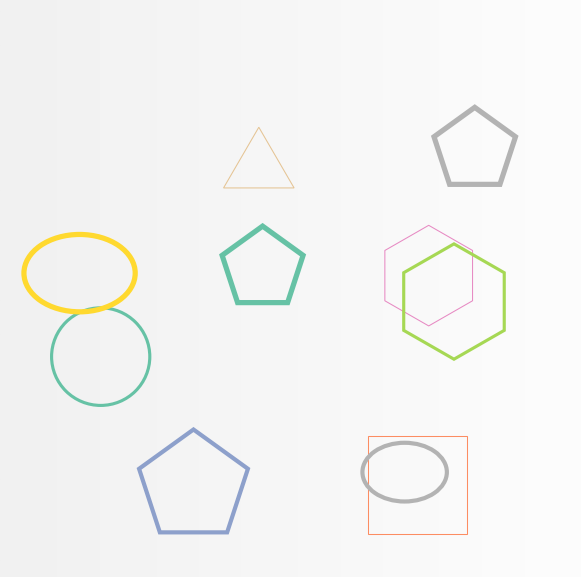[{"shape": "circle", "thickness": 1.5, "radius": 0.42, "center": [0.173, 0.382]}, {"shape": "pentagon", "thickness": 2.5, "radius": 0.37, "center": [0.452, 0.534]}, {"shape": "square", "thickness": 0.5, "radius": 0.43, "center": [0.718, 0.159]}, {"shape": "pentagon", "thickness": 2, "radius": 0.49, "center": [0.333, 0.157]}, {"shape": "hexagon", "thickness": 0.5, "radius": 0.44, "center": [0.738, 0.522]}, {"shape": "hexagon", "thickness": 1.5, "radius": 0.5, "center": [0.781, 0.477]}, {"shape": "oval", "thickness": 2.5, "radius": 0.48, "center": [0.137, 0.526]}, {"shape": "triangle", "thickness": 0.5, "radius": 0.35, "center": [0.445, 0.709]}, {"shape": "pentagon", "thickness": 2.5, "radius": 0.37, "center": [0.817, 0.74]}, {"shape": "oval", "thickness": 2, "radius": 0.36, "center": [0.696, 0.182]}]